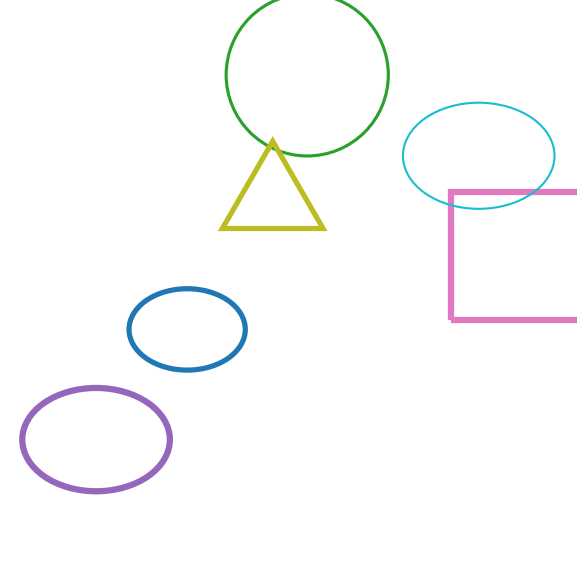[{"shape": "oval", "thickness": 2.5, "radius": 0.5, "center": [0.324, 0.429]}, {"shape": "circle", "thickness": 1.5, "radius": 0.7, "center": [0.532, 0.869]}, {"shape": "oval", "thickness": 3, "radius": 0.64, "center": [0.166, 0.238]}, {"shape": "square", "thickness": 3, "radius": 0.55, "center": [0.891, 0.556]}, {"shape": "triangle", "thickness": 2.5, "radius": 0.5, "center": [0.472, 0.654]}, {"shape": "oval", "thickness": 1, "radius": 0.66, "center": [0.829, 0.729]}]